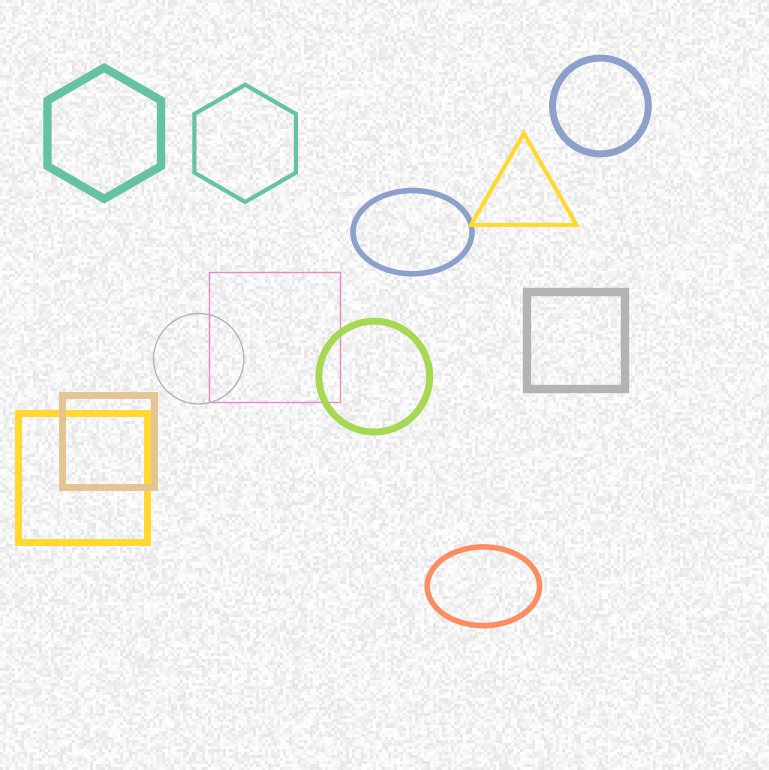[{"shape": "hexagon", "thickness": 1.5, "radius": 0.38, "center": [0.318, 0.814]}, {"shape": "hexagon", "thickness": 3, "radius": 0.43, "center": [0.135, 0.827]}, {"shape": "oval", "thickness": 2, "radius": 0.37, "center": [0.628, 0.239]}, {"shape": "circle", "thickness": 2.5, "radius": 0.31, "center": [0.78, 0.862]}, {"shape": "oval", "thickness": 2, "radius": 0.39, "center": [0.536, 0.698]}, {"shape": "square", "thickness": 0.5, "radius": 0.42, "center": [0.357, 0.562]}, {"shape": "circle", "thickness": 2.5, "radius": 0.36, "center": [0.486, 0.511]}, {"shape": "triangle", "thickness": 1.5, "radius": 0.4, "center": [0.68, 0.747]}, {"shape": "square", "thickness": 2.5, "radius": 0.42, "center": [0.107, 0.38]}, {"shape": "square", "thickness": 2.5, "radius": 0.3, "center": [0.14, 0.427]}, {"shape": "square", "thickness": 3, "radius": 0.32, "center": [0.748, 0.558]}, {"shape": "circle", "thickness": 0.5, "radius": 0.29, "center": [0.258, 0.534]}]